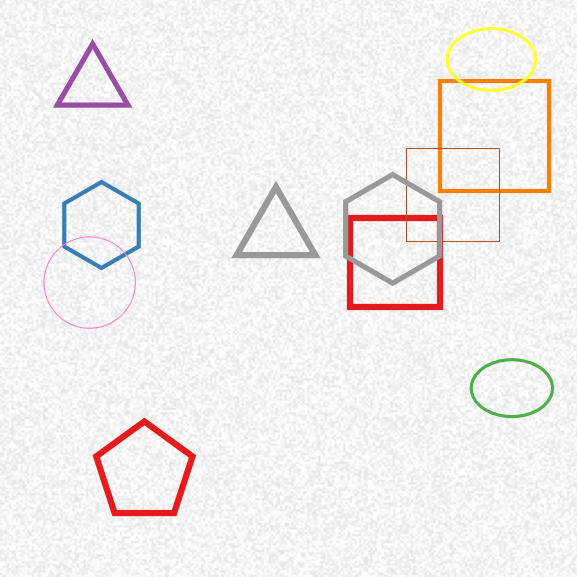[{"shape": "square", "thickness": 3, "radius": 0.39, "center": [0.684, 0.544]}, {"shape": "pentagon", "thickness": 3, "radius": 0.44, "center": [0.25, 0.182]}, {"shape": "hexagon", "thickness": 2, "radius": 0.37, "center": [0.176, 0.61]}, {"shape": "oval", "thickness": 1.5, "radius": 0.35, "center": [0.886, 0.327]}, {"shape": "triangle", "thickness": 2.5, "radius": 0.35, "center": [0.16, 0.852]}, {"shape": "square", "thickness": 2, "radius": 0.47, "center": [0.857, 0.764]}, {"shape": "oval", "thickness": 1.5, "radius": 0.38, "center": [0.851, 0.896]}, {"shape": "square", "thickness": 0.5, "radius": 0.4, "center": [0.784, 0.662]}, {"shape": "circle", "thickness": 0.5, "radius": 0.4, "center": [0.155, 0.51]}, {"shape": "hexagon", "thickness": 2.5, "radius": 0.47, "center": [0.68, 0.603]}, {"shape": "triangle", "thickness": 3, "radius": 0.39, "center": [0.478, 0.597]}]